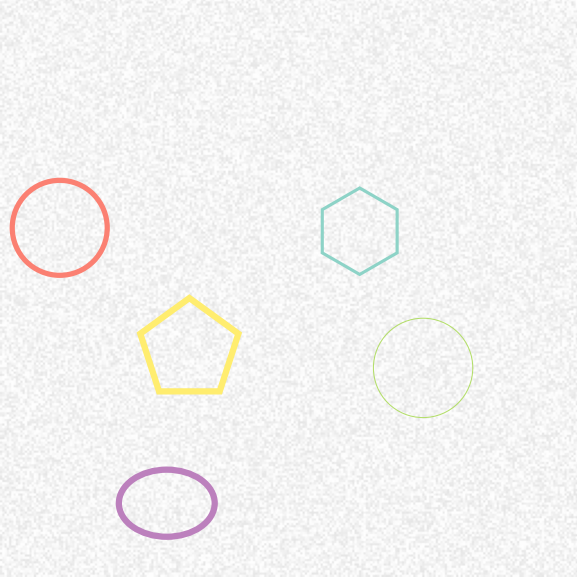[{"shape": "hexagon", "thickness": 1.5, "radius": 0.37, "center": [0.623, 0.599]}, {"shape": "circle", "thickness": 2.5, "radius": 0.41, "center": [0.103, 0.605]}, {"shape": "circle", "thickness": 0.5, "radius": 0.43, "center": [0.733, 0.362]}, {"shape": "oval", "thickness": 3, "radius": 0.41, "center": [0.289, 0.128]}, {"shape": "pentagon", "thickness": 3, "radius": 0.45, "center": [0.328, 0.394]}]